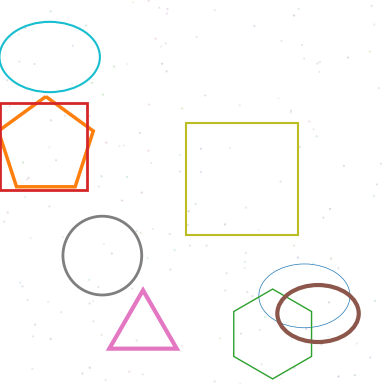[{"shape": "oval", "thickness": 0.5, "radius": 0.59, "center": [0.791, 0.232]}, {"shape": "pentagon", "thickness": 2.5, "radius": 0.65, "center": [0.119, 0.62]}, {"shape": "hexagon", "thickness": 1, "radius": 0.58, "center": [0.708, 0.133]}, {"shape": "square", "thickness": 2, "radius": 0.56, "center": [0.114, 0.62]}, {"shape": "oval", "thickness": 3, "radius": 0.53, "center": [0.826, 0.186]}, {"shape": "triangle", "thickness": 3, "radius": 0.51, "center": [0.371, 0.145]}, {"shape": "circle", "thickness": 2, "radius": 0.51, "center": [0.266, 0.336]}, {"shape": "square", "thickness": 1.5, "radius": 0.73, "center": [0.629, 0.535]}, {"shape": "oval", "thickness": 1.5, "radius": 0.65, "center": [0.129, 0.852]}]